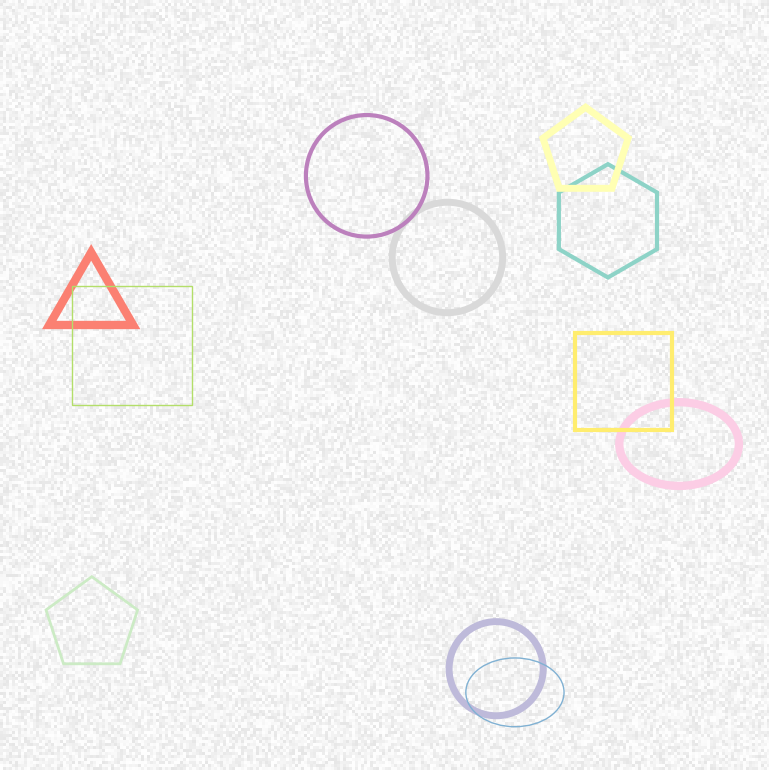[{"shape": "hexagon", "thickness": 1.5, "radius": 0.37, "center": [0.79, 0.713]}, {"shape": "pentagon", "thickness": 2.5, "radius": 0.29, "center": [0.761, 0.802]}, {"shape": "circle", "thickness": 2.5, "radius": 0.31, "center": [0.644, 0.132]}, {"shape": "triangle", "thickness": 3, "radius": 0.31, "center": [0.118, 0.609]}, {"shape": "oval", "thickness": 0.5, "radius": 0.32, "center": [0.669, 0.101]}, {"shape": "square", "thickness": 0.5, "radius": 0.39, "center": [0.171, 0.552]}, {"shape": "oval", "thickness": 3, "radius": 0.39, "center": [0.882, 0.423]}, {"shape": "circle", "thickness": 2.5, "radius": 0.36, "center": [0.581, 0.666]}, {"shape": "circle", "thickness": 1.5, "radius": 0.39, "center": [0.476, 0.772]}, {"shape": "pentagon", "thickness": 1, "radius": 0.31, "center": [0.119, 0.189]}, {"shape": "square", "thickness": 1.5, "radius": 0.32, "center": [0.81, 0.504]}]